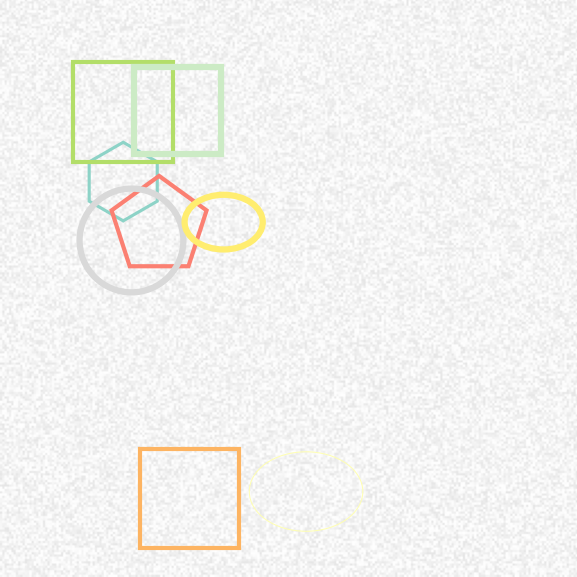[{"shape": "hexagon", "thickness": 1.5, "radius": 0.34, "center": [0.213, 0.685]}, {"shape": "oval", "thickness": 0.5, "radius": 0.49, "center": [0.53, 0.148]}, {"shape": "pentagon", "thickness": 2, "radius": 0.43, "center": [0.275, 0.608]}, {"shape": "square", "thickness": 2, "radius": 0.43, "center": [0.328, 0.136]}, {"shape": "square", "thickness": 2, "radius": 0.43, "center": [0.213, 0.805]}, {"shape": "circle", "thickness": 3, "radius": 0.45, "center": [0.228, 0.583]}, {"shape": "square", "thickness": 3, "radius": 0.38, "center": [0.308, 0.808]}, {"shape": "oval", "thickness": 3, "radius": 0.34, "center": [0.387, 0.615]}]